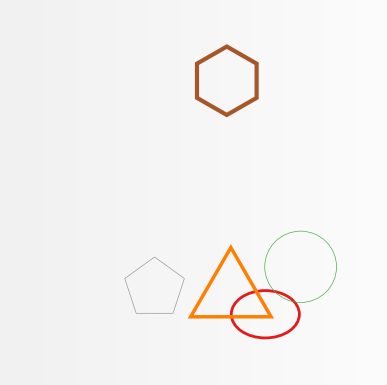[{"shape": "oval", "thickness": 2, "radius": 0.44, "center": [0.685, 0.184]}, {"shape": "circle", "thickness": 0.5, "radius": 0.46, "center": [0.776, 0.307]}, {"shape": "triangle", "thickness": 2.5, "radius": 0.6, "center": [0.596, 0.237]}, {"shape": "hexagon", "thickness": 3, "radius": 0.44, "center": [0.585, 0.79]}, {"shape": "pentagon", "thickness": 0.5, "radius": 0.4, "center": [0.399, 0.252]}]